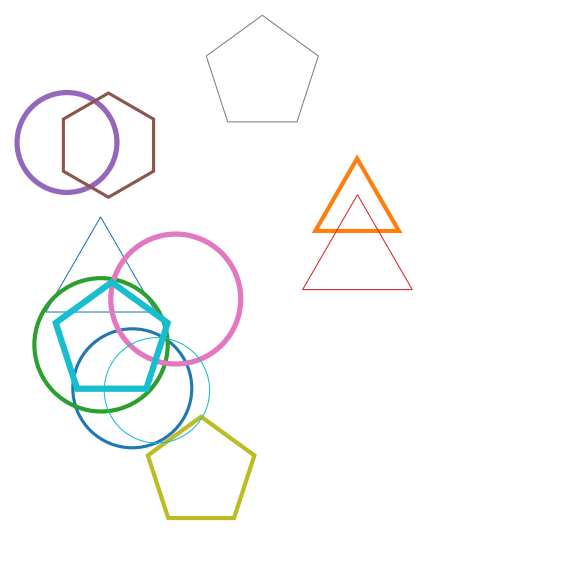[{"shape": "triangle", "thickness": 0.5, "radius": 0.55, "center": [0.174, 0.514]}, {"shape": "circle", "thickness": 1.5, "radius": 0.52, "center": [0.229, 0.327]}, {"shape": "triangle", "thickness": 2, "radius": 0.42, "center": [0.618, 0.641]}, {"shape": "circle", "thickness": 2, "radius": 0.58, "center": [0.175, 0.402]}, {"shape": "triangle", "thickness": 0.5, "radius": 0.55, "center": [0.619, 0.552]}, {"shape": "circle", "thickness": 2.5, "radius": 0.43, "center": [0.116, 0.752]}, {"shape": "hexagon", "thickness": 1.5, "radius": 0.45, "center": [0.188, 0.748]}, {"shape": "circle", "thickness": 2.5, "radius": 0.56, "center": [0.304, 0.481]}, {"shape": "pentagon", "thickness": 0.5, "radius": 0.51, "center": [0.454, 0.871]}, {"shape": "pentagon", "thickness": 2, "radius": 0.48, "center": [0.348, 0.181]}, {"shape": "circle", "thickness": 0.5, "radius": 0.46, "center": [0.272, 0.323]}, {"shape": "pentagon", "thickness": 3, "radius": 0.51, "center": [0.193, 0.409]}]